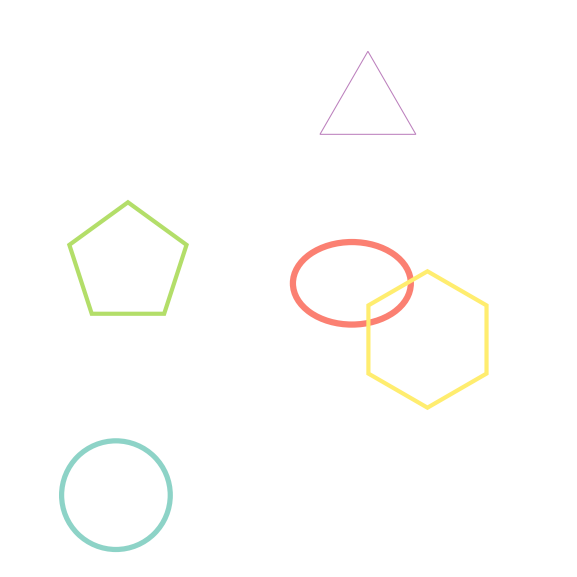[{"shape": "circle", "thickness": 2.5, "radius": 0.47, "center": [0.201, 0.142]}, {"shape": "oval", "thickness": 3, "radius": 0.51, "center": [0.609, 0.509]}, {"shape": "pentagon", "thickness": 2, "radius": 0.53, "center": [0.222, 0.542]}, {"shape": "triangle", "thickness": 0.5, "radius": 0.48, "center": [0.637, 0.814]}, {"shape": "hexagon", "thickness": 2, "radius": 0.59, "center": [0.74, 0.411]}]